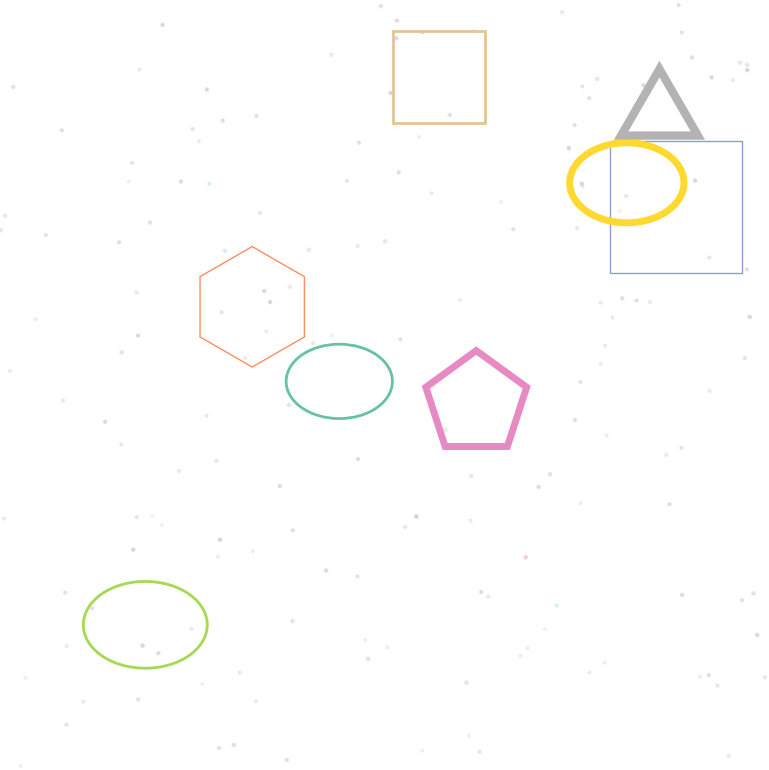[{"shape": "oval", "thickness": 1, "radius": 0.35, "center": [0.441, 0.505]}, {"shape": "hexagon", "thickness": 0.5, "radius": 0.39, "center": [0.328, 0.602]}, {"shape": "square", "thickness": 0.5, "radius": 0.43, "center": [0.878, 0.731]}, {"shape": "pentagon", "thickness": 2.5, "radius": 0.34, "center": [0.619, 0.476]}, {"shape": "oval", "thickness": 1, "radius": 0.4, "center": [0.189, 0.189]}, {"shape": "oval", "thickness": 2.5, "radius": 0.37, "center": [0.814, 0.763]}, {"shape": "square", "thickness": 1, "radius": 0.3, "center": [0.57, 0.9]}, {"shape": "triangle", "thickness": 3, "radius": 0.29, "center": [0.856, 0.853]}]